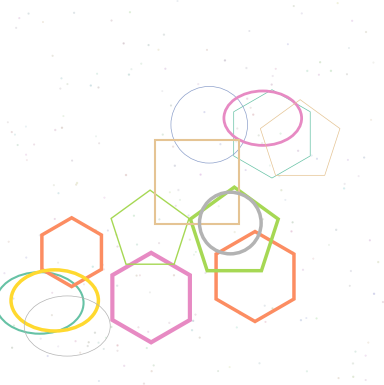[{"shape": "hexagon", "thickness": 0.5, "radius": 0.57, "center": [0.706, 0.652]}, {"shape": "oval", "thickness": 1.5, "radius": 0.57, "center": [0.103, 0.213]}, {"shape": "hexagon", "thickness": 2.5, "radius": 0.45, "center": [0.186, 0.345]}, {"shape": "hexagon", "thickness": 2.5, "radius": 0.58, "center": [0.662, 0.282]}, {"shape": "circle", "thickness": 0.5, "radius": 0.5, "center": [0.543, 0.676]}, {"shape": "hexagon", "thickness": 3, "radius": 0.58, "center": [0.393, 0.227]}, {"shape": "oval", "thickness": 2, "radius": 0.5, "center": [0.683, 0.693]}, {"shape": "pentagon", "thickness": 2.5, "radius": 0.6, "center": [0.609, 0.394]}, {"shape": "pentagon", "thickness": 1, "radius": 0.53, "center": [0.39, 0.4]}, {"shape": "oval", "thickness": 2.5, "radius": 0.57, "center": [0.142, 0.22]}, {"shape": "square", "thickness": 1.5, "radius": 0.54, "center": [0.512, 0.527]}, {"shape": "pentagon", "thickness": 0.5, "radius": 0.54, "center": [0.78, 0.632]}, {"shape": "circle", "thickness": 2.5, "radius": 0.4, "center": [0.598, 0.421]}, {"shape": "oval", "thickness": 0.5, "radius": 0.56, "center": [0.175, 0.153]}]